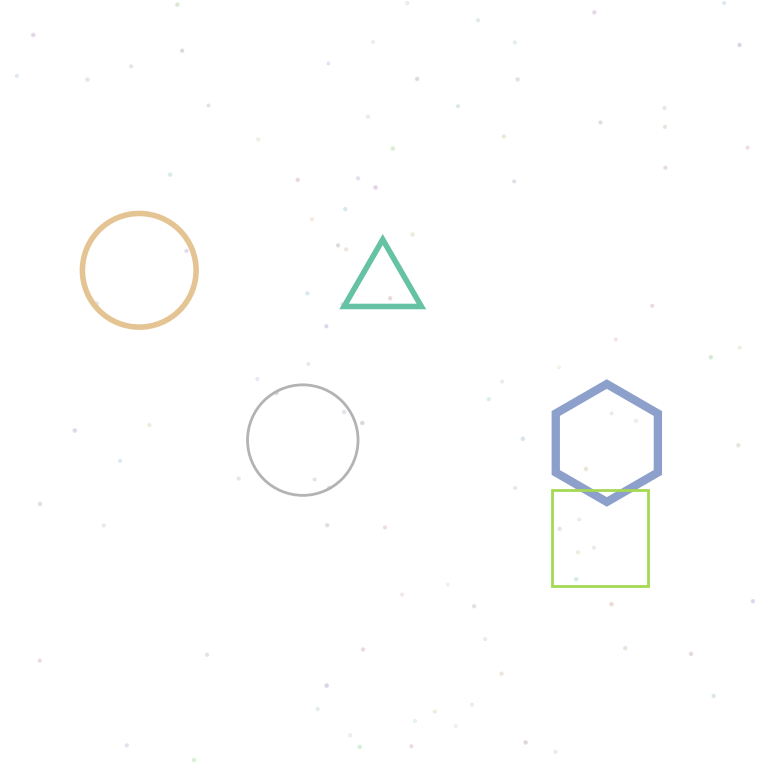[{"shape": "triangle", "thickness": 2, "radius": 0.29, "center": [0.497, 0.631]}, {"shape": "hexagon", "thickness": 3, "radius": 0.38, "center": [0.788, 0.425]}, {"shape": "square", "thickness": 1, "radius": 0.31, "center": [0.779, 0.302]}, {"shape": "circle", "thickness": 2, "radius": 0.37, "center": [0.181, 0.649]}, {"shape": "circle", "thickness": 1, "radius": 0.36, "center": [0.393, 0.428]}]